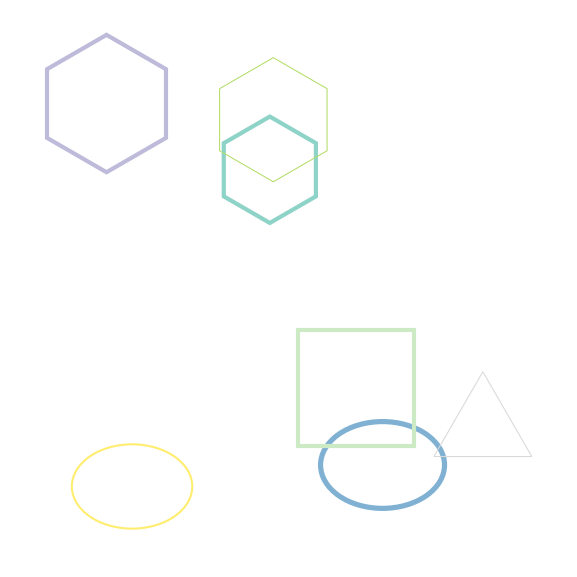[{"shape": "hexagon", "thickness": 2, "radius": 0.46, "center": [0.467, 0.705]}, {"shape": "hexagon", "thickness": 2, "radius": 0.59, "center": [0.184, 0.82]}, {"shape": "oval", "thickness": 2.5, "radius": 0.54, "center": [0.662, 0.194]}, {"shape": "hexagon", "thickness": 0.5, "radius": 0.54, "center": [0.473, 0.792]}, {"shape": "triangle", "thickness": 0.5, "radius": 0.49, "center": [0.836, 0.258]}, {"shape": "square", "thickness": 2, "radius": 0.5, "center": [0.617, 0.327]}, {"shape": "oval", "thickness": 1, "radius": 0.52, "center": [0.229, 0.157]}]